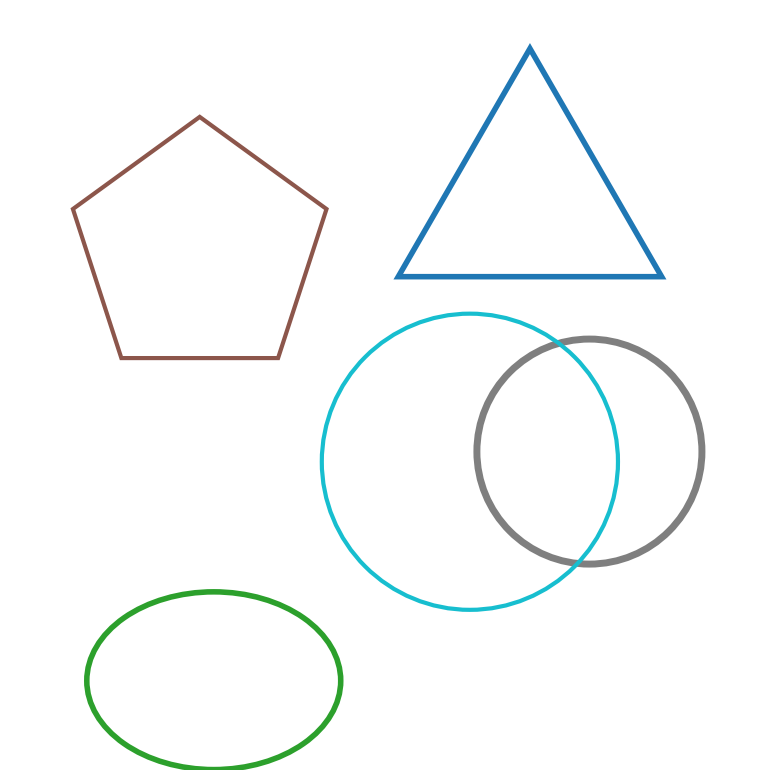[{"shape": "triangle", "thickness": 2, "radius": 0.99, "center": [0.688, 0.739]}, {"shape": "oval", "thickness": 2, "radius": 0.82, "center": [0.278, 0.116]}, {"shape": "pentagon", "thickness": 1.5, "radius": 0.87, "center": [0.259, 0.675]}, {"shape": "circle", "thickness": 2.5, "radius": 0.73, "center": [0.765, 0.414]}, {"shape": "circle", "thickness": 1.5, "radius": 0.96, "center": [0.61, 0.4]}]